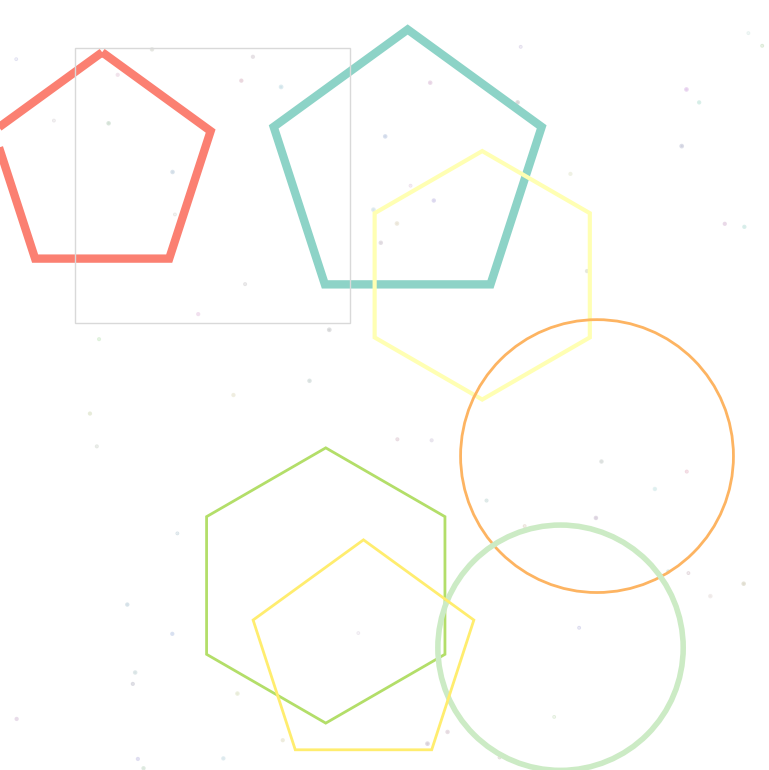[{"shape": "pentagon", "thickness": 3, "radius": 0.91, "center": [0.529, 0.779]}, {"shape": "hexagon", "thickness": 1.5, "radius": 0.81, "center": [0.626, 0.642]}, {"shape": "pentagon", "thickness": 3, "radius": 0.74, "center": [0.133, 0.784]}, {"shape": "circle", "thickness": 1, "radius": 0.89, "center": [0.775, 0.408]}, {"shape": "hexagon", "thickness": 1, "radius": 0.89, "center": [0.423, 0.24]}, {"shape": "square", "thickness": 0.5, "radius": 0.89, "center": [0.276, 0.759]}, {"shape": "circle", "thickness": 2, "radius": 0.8, "center": [0.728, 0.159]}, {"shape": "pentagon", "thickness": 1, "radius": 0.75, "center": [0.472, 0.148]}]